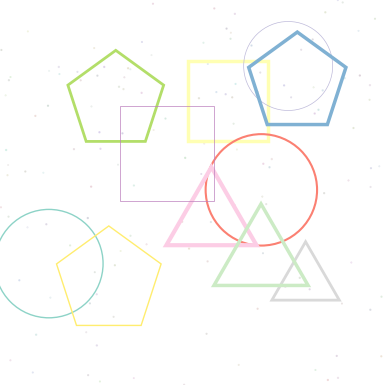[{"shape": "circle", "thickness": 1, "radius": 0.7, "center": [0.127, 0.315]}, {"shape": "square", "thickness": 2.5, "radius": 0.52, "center": [0.593, 0.738]}, {"shape": "circle", "thickness": 0.5, "radius": 0.58, "center": [0.748, 0.829]}, {"shape": "circle", "thickness": 1.5, "radius": 0.72, "center": [0.679, 0.507]}, {"shape": "pentagon", "thickness": 2.5, "radius": 0.66, "center": [0.772, 0.784]}, {"shape": "pentagon", "thickness": 2, "radius": 0.65, "center": [0.301, 0.738]}, {"shape": "triangle", "thickness": 3, "radius": 0.68, "center": [0.549, 0.431]}, {"shape": "triangle", "thickness": 2, "radius": 0.51, "center": [0.794, 0.271]}, {"shape": "square", "thickness": 0.5, "radius": 0.61, "center": [0.434, 0.602]}, {"shape": "triangle", "thickness": 2.5, "radius": 0.71, "center": [0.678, 0.329]}, {"shape": "pentagon", "thickness": 1, "radius": 0.71, "center": [0.283, 0.27]}]